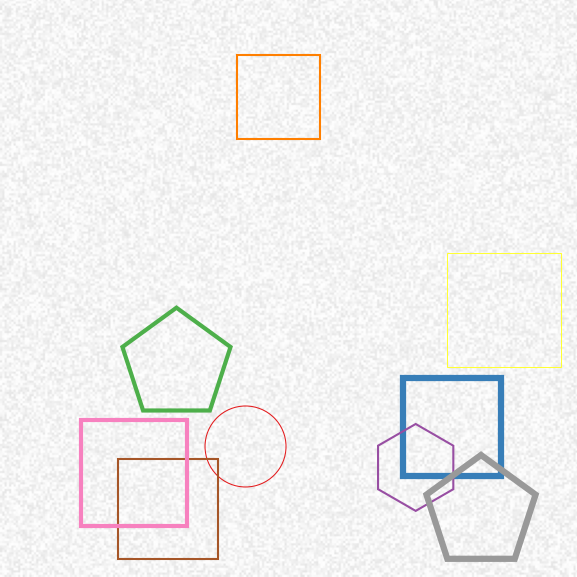[{"shape": "circle", "thickness": 0.5, "radius": 0.35, "center": [0.425, 0.226]}, {"shape": "square", "thickness": 3, "radius": 0.42, "center": [0.783, 0.26]}, {"shape": "pentagon", "thickness": 2, "radius": 0.49, "center": [0.306, 0.368]}, {"shape": "hexagon", "thickness": 1, "radius": 0.38, "center": [0.72, 0.19]}, {"shape": "square", "thickness": 1, "radius": 0.36, "center": [0.482, 0.831]}, {"shape": "square", "thickness": 0.5, "radius": 0.49, "center": [0.873, 0.463]}, {"shape": "square", "thickness": 1, "radius": 0.43, "center": [0.292, 0.118]}, {"shape": "square", "thickness": 2, "radius": 0.46, "center": [0.232, 0.18]}, {"shape": "pentagon", "thickness": 3, "radius": 0.5, "center": [0.833, 0.112]}]